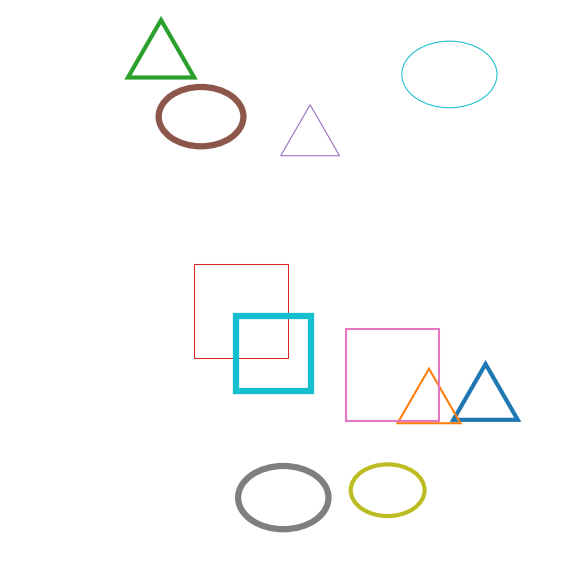[{"shape": "triangle", "thickness": 2, "radius": 0.32, "center": [0.841, 0.304]}, {"shape": "triangle", "thickness": 1, "radius": 0.31, "center": [0.743, 0.298]}, {"shape": "triangle", "thickness": 2, "radius": 0.33, "center": [0.279, 0.898]}, {"shape": "square", "thickness": 0.5, "radius": 0.41, "center": [0.418, 0.46]}, {"shape": "triangle", "thickness": 0.5, "radius": 0.29, "center": [0.537, 0.759]}, {"shape": "oval", "thickness": 3, "radius": 0.37, "center": [0.348, 0.797]}, {"shape": "square", "thickness": 1, "radius": 0.4, "center": [0.68, 0.35]}, {"shape": "oval", "thickness": 3, "radius": 0.39, "center": [0.491, 0.137]}, {"shape": "oval", "thickness": 2, "radius": 0.32, "center": [0.671, 0.15]}, {"shape": "square", "thickness": 3, "radius": 0.32, "center": [0.473, 0.387]}, {"shape": "oval", "thickness": 0.5, "radius": 0.41, "center": [0.778, 0.87]}]